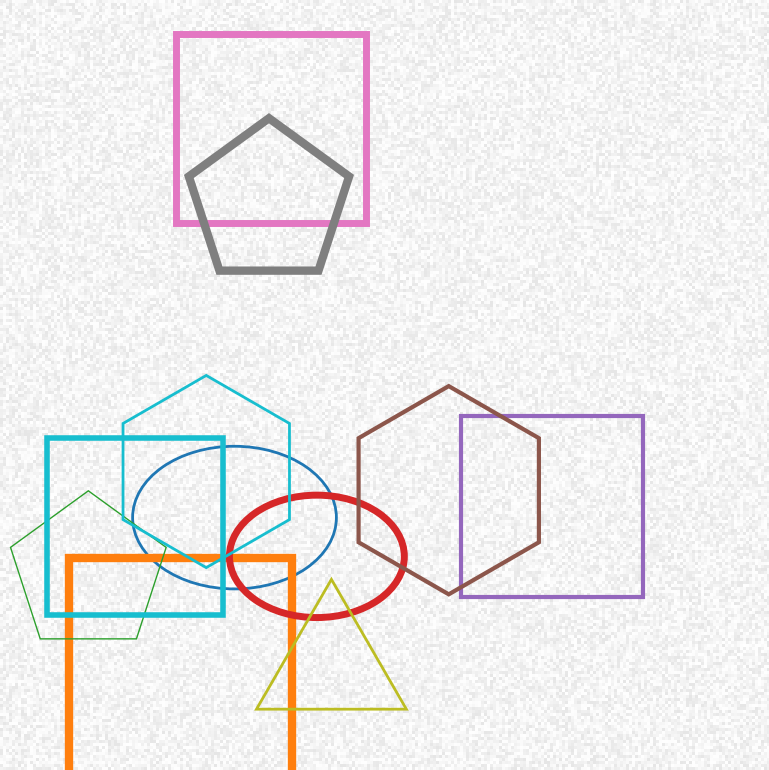[{"shape": "oval", "thickness": 1, "radius": 0.66, "center": [0.305, 0.328]}, {"shape": "square", "thickness": 3, "radius": 0.73, "center": [0.234, 0.13]}, {"shape": "pentagon", "thickness": 0.5, "radius": 0.53, "center": [0.115, 0.256]}, {"shape": "oval", "thickness": 2.5, "radius": 0.57, "center": [0.412, 0.277]}, {"shape": "square", "thickness": 1.5, "radius": 0.59, "center": [0.717, 0.342]}, {"shape": "hexagon", "thickness": 1.5, "radius": 0.68, "center": [0.583, 0.363]}, {"shape": "square", "thickness": 2.5, "radius": 0.62, "center": [0.352, 0.833]}, {"shape": "pentagon", "thickness": 3, "radius": 0.55, "center": [0.349, 0.737]}, {"shape": "triangle", "thickness": 1, "radius": 0.56, "center": [0.43, 0.135]}, {"shape": "hexagon", "thickness": 1, "radius": 0.62, "center": [0.268, 0.388]}, {"shape": "square", "thickness": 2, "radius": 0.57, "center": [0.176, 0.316]}]